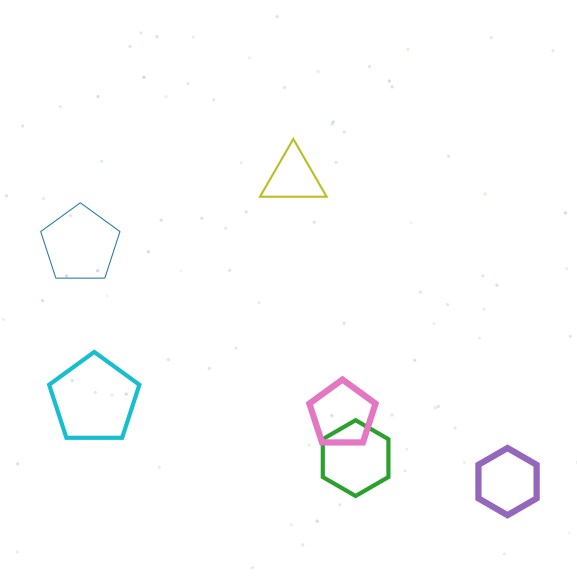[{"shape": "pentagon", "thickness": 0.5, "radius": 0.36, "center": [0.139, 0.576]}, {"shape": "hexagon", "thickness": 2, "radius": 0.33, "center": [0.616, 0.206]}, {"shape": "hexagon", "thickness": 3, "radius": 0.29, "center": [0.879, 0.165]}, {"shape": "pentagon", "thickness": 3, "radius": 0.3, "center": [0.593, 0.282]}, {"shape": "triangle", "thickness": 1, "radius": 0.33, "center": [0.508, 0.692]}, {"shape": "pentagon", "thickness": 2, "radius": 0.41, "center": [0.163, 0.308]}]